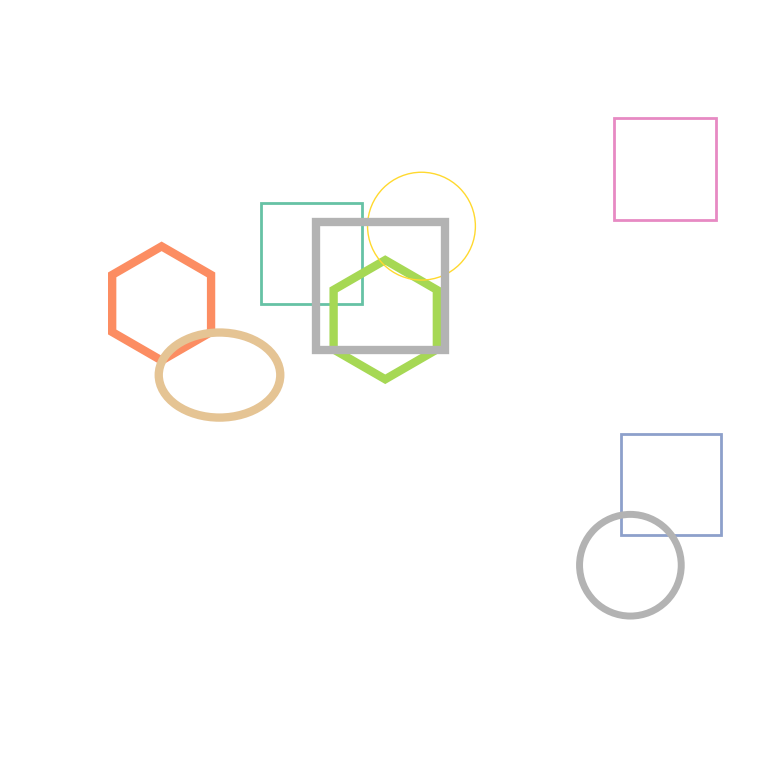[{"shape": "square", "thickness": 1, "radius": 0.33, "center": [0.404, 0.671]}, {"shape": "hexagon", "thickness": 3, "radius": 0.37, "center": [0.21, 0.606]}, {"shape": "square", "thickness": 1, "radius": 0.33, "center": [0.871, 0.371]}, {"shape": "square", "thickness": 1, "radius": 0.33, "center": [0.863, 0.781]}, {"shape": "hexagon", "thickness": 3, "radius": 0.39, "center": [0.5, 0.585]}, {"shape": "circle", "thickness": 0.5, "radius": 0.35, "center": [0.547, 0.706]}, {"shape": "oval", "thickness": 3, "radius": 0.39, "center": [0.285, 0.513]}, {"shape": "square", "thickness": 3, "radius": 0.42, "center": [0.494, 0.629]}, {"shape": "circle", "thickness": 2.5, "radius": 0.33, "center": [0.819, 0.266]}]